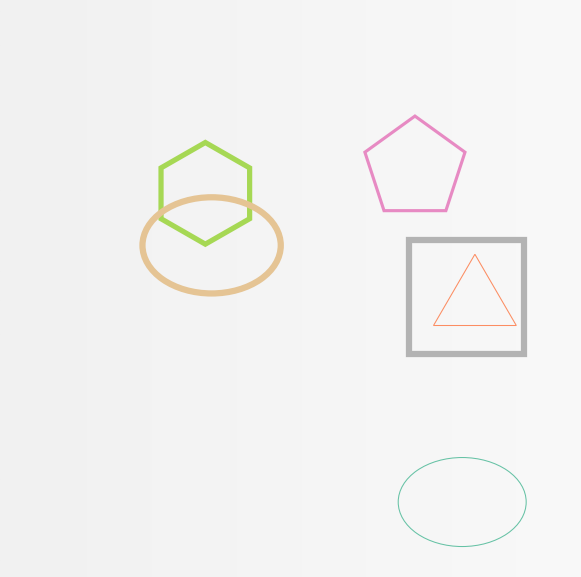[{"shape": "oval", "thickness": 0.5, "radius": 0.55, "center": [0.795, 0.13]}, {"shape": "triangle", "thickness": 0.5, "radius": 0.41, "center": [0.817, 0.477]}, {"shape": "pentagon", "thickness": 1.5, "radius": 0.45, "center": [0.714, 0.708]}, {"shape": "hexagon", "thickness": 2.5, "radius": 0.44, "center": [0.353, 0.664]}, {"shape": "oval", "thickness": 3, "radius": 0.59, "center": [0.364, 0.574]}, {"shape": "square", "thickness": 3, "radius": 0.49, "center": [0.803, 0.485]}]